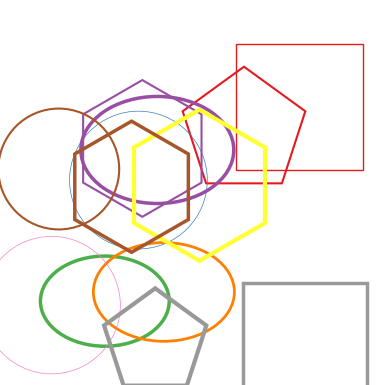[{"shape": "square", "thickness": 1, "radius": 0.82, "center": [0.778, 0.723]}, {"shape": "pentagon", "thickness": 1.5, "radius": 0.84, "center": [0.634, 0.659]}, {"shape": "circle", "thickness": 0.5, "radius": 0.89, "center": [0.36, 0.532]}, {"shape": "oval", "thickness": 2.5, "radius": 0.84, "center": [0.272, 0.218]}, {"shape": "hexagon", "thickness": 1.5, "radius": 0.89, "center": [0.37, 0.614]}, {"shape": "oval", "thickness": 2.5, "radius": 0.99, "center": [0.409, 0.61]}, {"shape": "oval", "thickness": 2, "radius": 0.92, "center": [0.426, 0.242]}, {"shape": "hexagon", "thickness": 3, "radius": 0.98, "center": [0.518, 0.519]}, {"shape": "hexagon", "thickness": 2.5, "radius": 0.85, "center": [0.342, 0.515]}, {"shape": "circle", "thickness": 1.5, "radius": 0.78, "center": [0.153, 0.561]}, {"shape": "circle", "thickness": 0.5, "radius": 0.89, "center": [0.134, 0.208]}, {"shape": "square", "thickness": 2.5, "radius": 0.8, "center": [0.793, 0.104]}, {"shape": "pentagon", "thickness": 3, "radius": 0.7, "center": [0.403, 0.111]}]